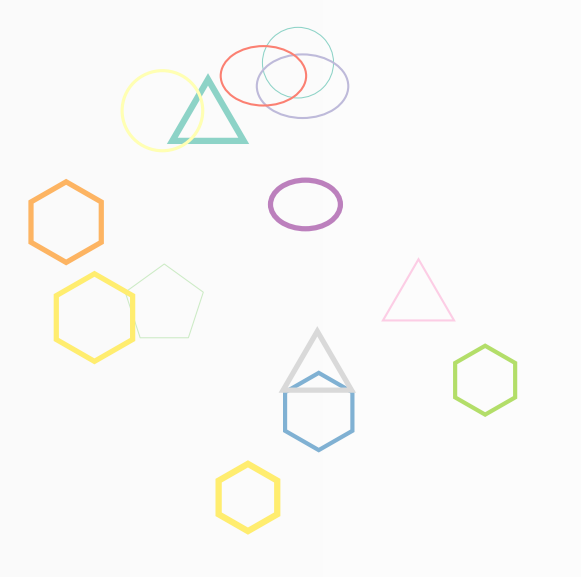[{"shape": "triangle", "thickness": 3, "radius": 0.35, "center": [0.358, 0.791]}, {"shape": "circle", "thickness": 0.5, "radius": 0.31, "center": [0.513, 0.891]}, {"shape": "circle", "thickness": 1.5, "radius": 0.35, "center": [0.279, 0.807]}, {"shape": "oval", "thickness": 1, "radius": 0.39, "center": [0.521, 0.85]}, {"shape": "oval", "thickness": 1, "radius": 0.37, "center": [0.453, 0.868]}, {"shape": "hexagon", "thickness": 2, "radius": 0.33, "center": [0.548, 0.287]}, {"shape": "hexagon", "thickness": 2.5, "radius": 0.35, "center": [0.114, 0.615]}, {"shape": "hexagon", "thickness": 2, "radius": 0.3, "center": [0.835, 0.341]}, {"shape": "triangle", "thickness": 1, "radius": 0.35, "center": [0.72, 0.48]}, {"shape": "triangle", "thickness": 2.5, "radius": 0.34, "center": [0.546, 0.358]}, {"shape": "oval", "thickness": 2.5, "radius": 0.3, "center": [0.526, 0.645]}, {"shape": "pentagon", "thickness": 0.5, "radius": 0.35, "center": [0.283, 0.471]}, {"shape": "hexagon", "thickness": 2.5, "radius": 0.38, "center": [0.163, 0.449]}, {"shape": "hexagon", "thickness": 3, "radius": 0.29, "center": [0.427, 0.138]}]